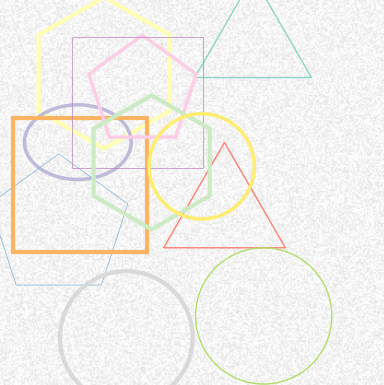[{"shape": "triangle", "thickness": 1, "radius": 0.87, "center": [0.658, 0.886]}, {"shape": "hexagon", "thickness": 3, "radius": 0.98, "center": [0.271, 0.811]}, {"shape": "oval", "thickness": 2.5, "radius": 0.69, "center": [0.202, 0.631]}, {"shape": "triangle", "thickness": 1, "radius": 0.91, "center": [0.583, 0.448]}, {"shape": "pentagon", "thickness": 0.5, "radius": 0.94, "center": [0.153, 0.412]}, {"shape": "square", "thickness": 3, "radius": 0.87, "center": [0.208, 0.519]}, {"shape": "circle", "thickness": 1, "radius": 0.88, "center": [0.685, 0.179]}, {"shape": "pentagon", "thickness": 2.5, "radius": 0.73, "center": [0.37, 0.762]}, {"shape": "circle", "thickness": 3, "radius": 0.86, "center": [0.328, 0.123]}, {"shape": "square", "thickness": 0.5, "radius": 0.85, "center": [0.357, 0.734]}, {"shape": "hexagon", "thickness": 3, "radius": 0.87, "center": [0.394, 0.578]}, {"shape": "circle", "thickness": 2.5, "radius": 0.68, "center": [0.524, 0.568]}]